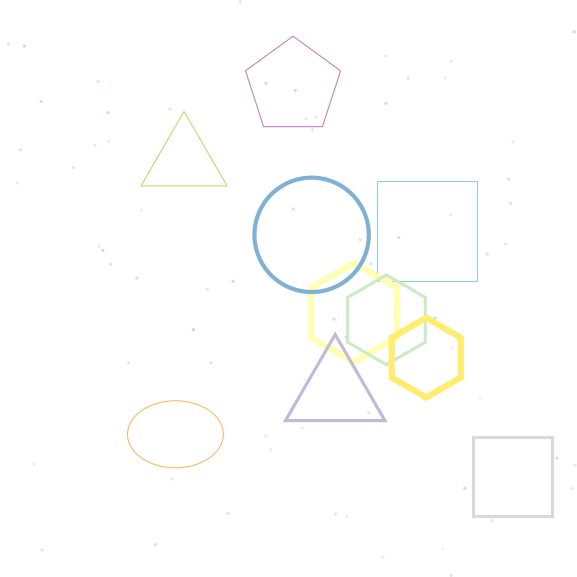[{"shape": "square", "thickness": 0.5, "radius": 0.43, "center": [0.739, 0.599]}, {"shape": "hexagon", "thickness": 3, "radius": 0.43, "center": [0.613, 0.458]}, {"shape": "triangle", "thickness": 1.5, "radius": 0.5, "center": [0.58, 0.321]}, {"shape": "circle", "thickness": 2, "radius": 0.5, "center": [0.54, 0.592]}, {"shape": "oval", "thickness": 0.5, "radius": 0.41, "center": [0.304, 0.247]}, {"shape": "triangle", "thickness": 0.5, "radius": 0.43, "center": [0.319, 0.72]}, {"shape": "square", "thickness": 1.5, "radius": 0.34, "center": [0.888, 0.174]}, {"shape": "pentagon", "thickness": 0.5, "radius": 0.43, "center": [0.507, 0.85]}, {"shape": "hexagon", "thickness": 1.5, "radius": 0.39, "center": [0.669, 0.445]}, {"shape": "hexagon", "thickness": 3, "radius": 0.35, "center": [0.738, 0.38]}]